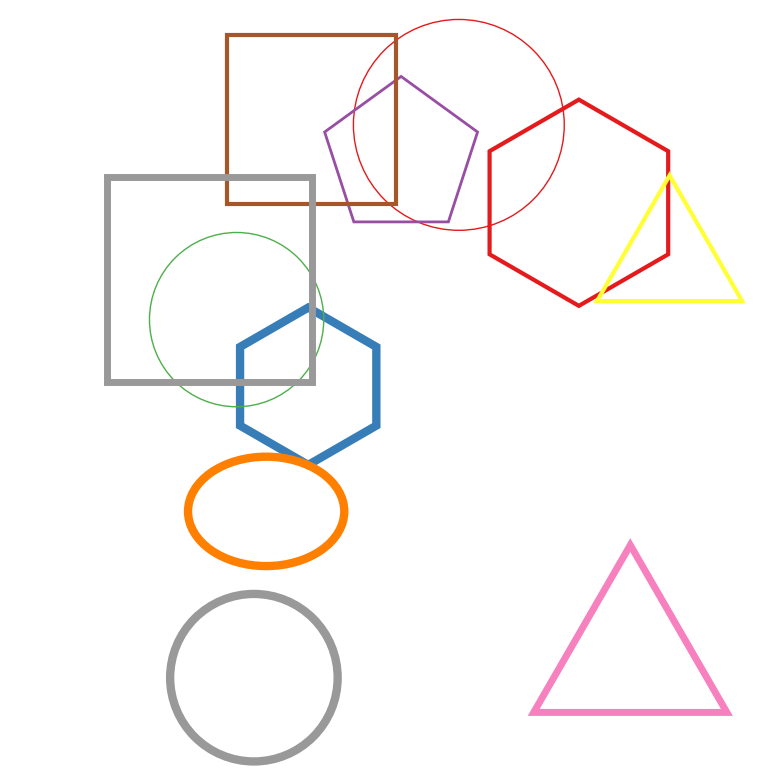[{"shape": "circle", "thickness": 0.5, "radius": 0.68, "center": [0.596, 0.838]}, {"shape": "hexagon", "thickness": 1.5, "radius": 0.67, "center": [0.752, 0.737]}, {"shape": "hexagon", "thickness": 3, "radius": 0.51, "center": [0.4, 0.498]}, {"shape": "circle", "thickness": 0.5, "radius": 0.57, "center": [0.307, 0.585]}, {"shape": "pentagon", "thickness": 1, "radius": 0.52, "center": [0.521, 0.796]}, {"shape": "oval", "thickness": 3, "radius": 0.51, "center": [0.346, 0.336]}, {"shape": "triangle", "thickness": 1.5, "radius": 0.54, "center": [0.87, 0.663]}, {"shape": "square", "thickness": 1.5, "radius": 0.55, "center": [0.405, 0.845]}, {"shape": "triangle", "thickness": 2.5, "radius": 0.72, "center": [0.819, 0.147]}, {"shape": "circle", "thickness": 3, "radius": 0.54, "center": [0.33, 0.12]}, {"shape": "square", "thickness": 2.5, "radius": 0.66, "center": [0.272, 0.637]}]